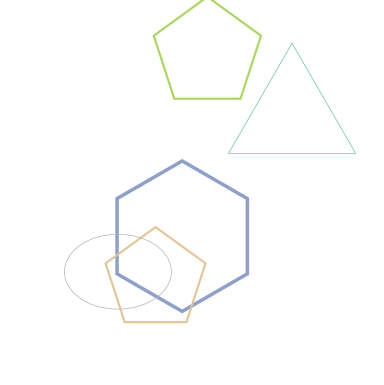[{"shape": "triangle", "thickness": 0.5, "radius": 0.95, "center": [0.759, 0.697]}, {"shape": "hexagon", "thickness": 2.5, "radius": 0.98, "center": [0.473, 0.387]}, {"shape": "pentagon", "thickness": 1.5, "radius": 0.73, "center": [0.539, 0.862]}, {"shape": "pentagon", "thickness": 1.5, "radius": 0.68, "center": [0.404, 0.274]}, {"shape": "oval", "thickness": 0.5, "radius": 0.69, "center": [0.306, 0.294]}]